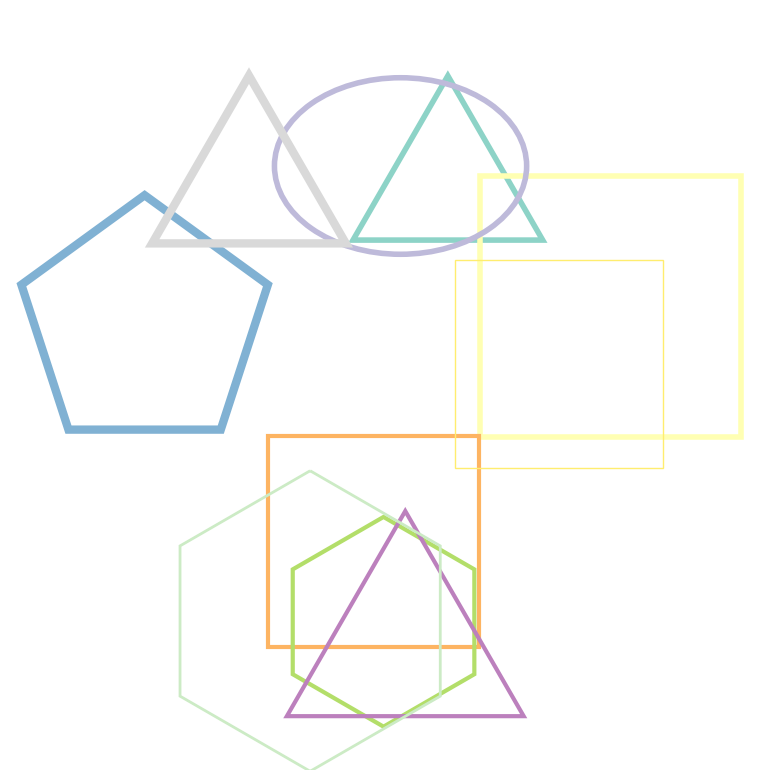[{"shape": "triangle", "thickness": 2, "radius": 0.71, "center": [0.582, 0.759]}, {"shape": "square", "thickness": 2, "radius": 0.85, "center": [0.793, 0.602]}, {"shape": "oval", "thickness": 2, "radius": 0.82, "center": [0.52, 0.784]}, {"shape": "pentagon", "thickness": 3, "radius": 0.84, "center": [0.188, 0.578]}, {"shape": "square", "thickness": 1.5, "radius": 0.69, "center": [0.485, 0.297]}, {"shape": "hexagon", "thickness": 1.5, "radius": 0.68, "center": [0.498, 0.192]}, {"shape": "triangle", "thickness": 3, "radius": 0.73, "center": [0.323, 0.757]}, {"shape": "triangle", "thickness": 1.5, "radius": 0.89, "center": [0.526, 0.159]}, {"shape": "hexagon", "thickness": 1, "radius": 0.98, "center": [0.403, 0.193]}, {"shape": "square", "thickness": 0.5, "radius": 0.68, "center": [0.726, 0.527]}]